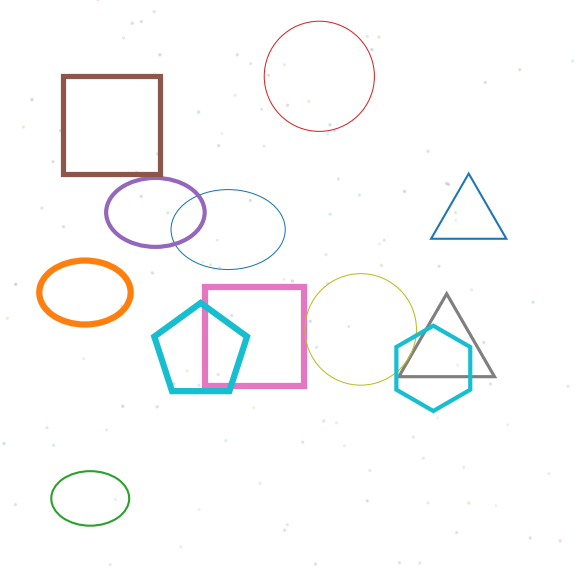[{"shape": "triangle", "thickness": 1, "radius": 0.38, "center": [0.812, 0.623]}, {"shape": "oval", "thickness": 0.5, "radius": 0.49, "center": [0.395, 0.602]}, {"shape": "oval", "thickness": 3, "radius": 0.4, "center": [0.147, 0.493]}, {"shape": "oval", "thickness": 1, "radius": 0.34, "center": [0.156, 0.136]}, {"shape": "circle", "thickness": 0.5, "radius": 0.48, "center": [0.553, 0.867]}, {"shape": "oval", "thickness": 2, "radius": 0.43, "center": [0.269, 0.631]}, {"shape": "square", "thickness": 2.5, "radius": 0.42, "center": [0.193, 0.782]}, {"shape": "square", "thickness": 3, "radius": 0.43, "center": [0.441, 0.417]}, {"shape": "triangle", "thickness": 1.5, "radius": 0.48, "center": [0.773, 0.395]}, {"shape": "circle", "thickness": 0.5, "radius": 0.48, "center": [0.625, 0.429]}, {"shape": "hexagon", "thickness": 2, "radius": 0.37, "center": [0.75, 0.361]}, {"shape": "pentagon", "thickness": 3, "radius": 0.42, "center": [0.348, 0.39]}]